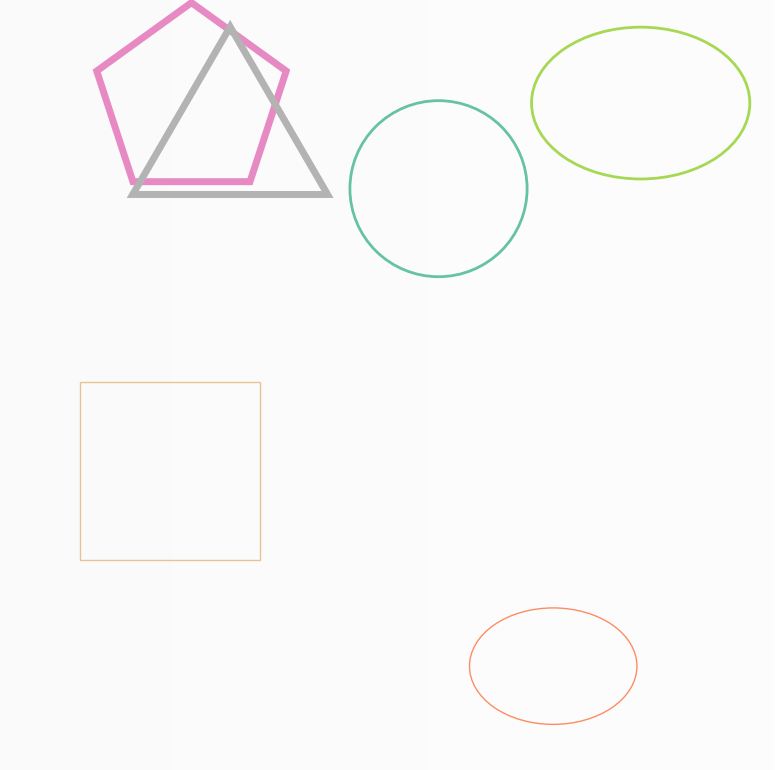[{"shape": "circle", "thickness": 1, "radius": 0.57, "center": [0.566, 0.755]}, {"shape": "oval", "thickness": 0.5, "radius": 0.54, "center": [0.714, 0.135]}, {"shape": "pentagon", "thickness": 2.5, "radius": 0.64, "center": [0.247, 0.868]}, {"shape": "oval", "thickness": 1, "radius": 0.7, "center": [0.827, 0.866]}, {"shape": "square", "thickness": 0.5, "radius": 0.58, "center": [0.219, 0.389]}, {"shape": "triangle", "thickness": 2.5, "radius": 0.73, "center": [0.297, 0.82]}]